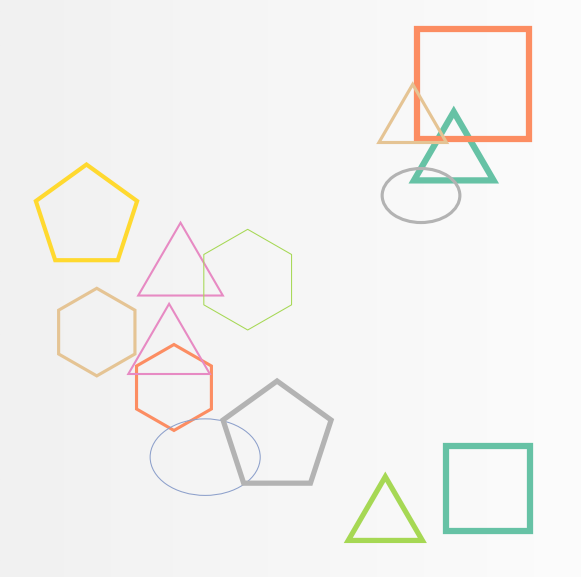[{"shape": "square", "thickness": 3, "radius": 0.36, "center": [0.84, 0.153]}, {"shape": "triangle", "thickness": 3, "radius": 0.4, "center": [0.781, 0.726]}, {"shape": "square", "thickness": 3, "radius": 0.48, "center": [0.814, 0.854]}, {"shape": "hexagon", "thickness": 1.5, "radius": 0.37, "center": [0.299, 0.328]}, {"shape": "oval", "thickness": 0.5, "radius": 0.47, "center": [0.353, 0.208]}, {"shape": "triangle", "thickness": 1, "radius": 0.41, "center": [0.291, 0.392]}, {"shape": "triangle", "thickness": 1, "radius": 0.42, "center": [0.311, 0.529]}, {"shape": "triangle", "thickness": 2.5, "radius": 0.37, "center": [0.663, 0.1]}, {"shape": "hexagon", "thickness": 0.5, "radius": 0.44, "center": [0.426, 0.515]}, {"shape": "pentagon", "thickness": 2, "radius": 0.46, "center": [0.149, 0.623]}, {"shape": "hexagon", "thickness": 1.5, "radius": 0.38, "center": [0.167, 0.424]}, {"shape": "triangle", "thickness": 1.5, "radius": 0.34, "center": [0.71, 0.786]}, {"shape": "oval", "thickness": 1.5, "radius": 0.33, "center": [0.724, 0.661]}, {"shape": "pentagon", "thickness": 2.5, "radius": 0.49, "center": [0.477, 0.242]}]